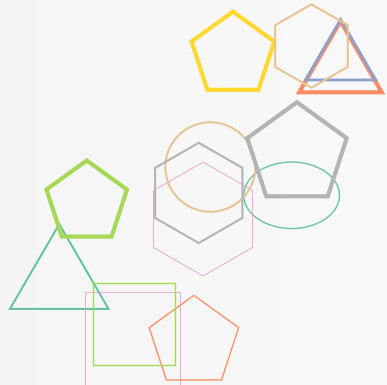[{"shape": "triangle", "thickness": 1.5, "radius": 0.73, "center": [0.153, 0.271]}, {"shape": "oval", "thickness": 1, "radius": 0.62, "center": [0.753, 0.493]}, {"shape": "pentagon", "thickness": 1, "radius": 0.61, "center": [0.5, 0.111]}, {"shape": "triangle", "thickness": 3, "radius": 0.61, "center": [0.879, 0.822]}, {"shape": "triangle", "thickness": 2, "radius": 0.52, "center": [0.879, 0.845]}, {"shape": "hexagon", "thickness": 0.5, "radius": 0.74, "center": [0.524, 0.431]}, {"shape": "square", "thickness": 0.5, "radius": 0.61, "center": [0.342, 0.118]}, {"shape": "pentagon", "thickness": 3, "radius": 0.55, "center": [0.224, 0.474]}, {"shape": "square", "thickness": 1, "radius": 0.53, "center": [0.345, 0.158]}, {"shape": "pentagon", "thickness": 3, "radius": 0.56, "center": [0.601, 0.858]}, {"shape": "hexagon", "thickness": 1.5, "radius": 0.54, "center": [0.804, 0.88]}, {"shape": "circle", "thickness": 1.5, "radius": 0.58, "center": [0.543, 0.566]}, {"shape": "hexagon", "thickness": 1.5, "radius": 0.65, "center": [0.513, 0.499]}, {"shape": "pentagon", "thickness": 3, "radius": 0.68, "center": [0.766, 0.599]}]